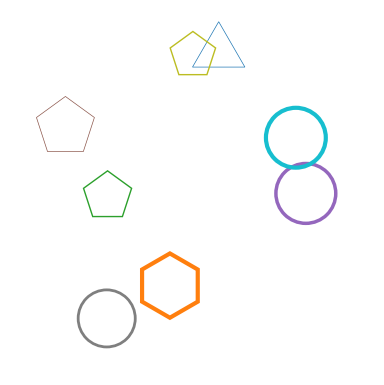[{"shape": "triangle", "thickness": 0.5, "radius": 0.39, "center": [0.568, 0.865]}, {"shape": "hexagon", "thickness": 3, "radius": 0.42, "center": [0.441, 0.258]}, {"shape": "pentagon", "thickness": 1, "radius": 0.33, "center": [0.279, 0.491]}, {"shape": "circle", "thickness": 2.5, "radius": 0.39, "center": [0.794, 0.498]}, {"shape": "pentagon", "thickness": 0.5, "radius": 0.4, "center": [0.17, 0.67]}, {"shape": "circle", "thickness": 2, "radius": 0.37, "center": [0.277, 0.173]}, {"shape": "pentagon", "thickness": 1, "radius": 0.31, "center": [0.501, 0.856]}, {"shape": "circle", "thickness": 3, "radius": 0.39, "center": [0.768, 0.642]}]